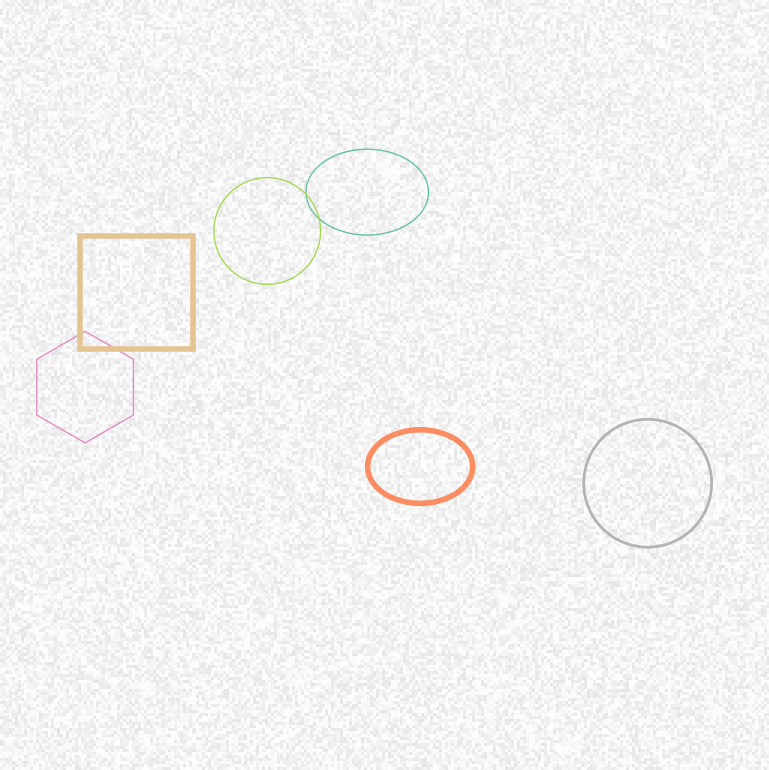[{"shape": "oval", "thickness": 0.5, "radius": 0.4, "center": [0.477, 0.75]}, {"shape": "oval", "thickness": 2, "radius": 0.34, "center": [0.546, 0.394]}, {"shape": "hexagon", "thickness": 0.5, "radius": 0.36, "center": [0.111, 0.497]}, {"shape": "circle", "thickness": 0.5, "radius": 0.35, "center": [0.347, 0.7]}, {"shape": "square", "thickness": 2, "radius": 0.37, "center": [0.178, 0.62]}, {"shape": "circle", "thickness": 1, "radius": 0.42, "center": [0.841, 0.372]}]